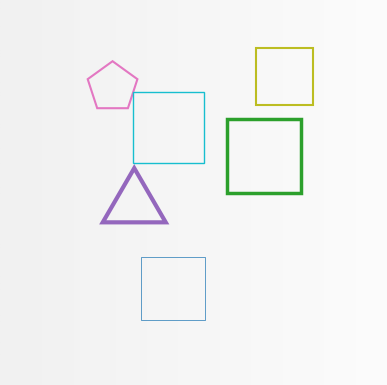[{"shape": "square", "thickness": 0.5, "radius": 0.41, "center": [0.447, 0.25]}, {"shape": "square", "thickness": 2.5, "radius": 0.48, "center": [0.681, 0.595]}, {"shape": "triangle", "thickness": 3, "radius": 0.47, "center": [0.346, 0.469]}, {"shape": "pentagon", "thickness": 1.5, "radius": 0.34, "center": [0.29, 0.774]}, {"shape": "square", "thickness": 1.5, "radius": 0.37, "center": [0.735, 0.802]}, {"shape": "square", "thickness": 1, "radius": 0.46, "center": [0.434, 0.669]}]